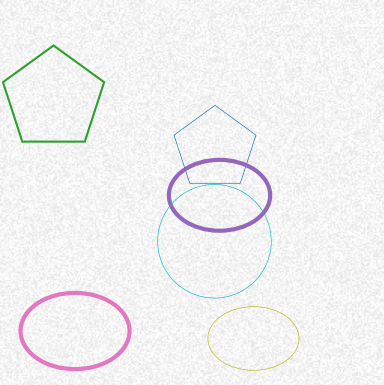[{"shape": "pentagon", "thickness": 0.5, "radius": 0.56, "center": [0.558, 0.614]}, {"shape": "pentagon", "thickness": 1.5, "radius": 0.69, "center": [0.139, 0.744]}, {"shape": "oval", "thickness": 3, "radius": 0.66, "center": [0.57, 0.493]}, {"shape": "oval", "thickness": 3, "radius": 0.71, "center": [0.195, 0.14]}, {"shape": "oval", "thickness": 0.5, "radius": 0.59, "center": [0.658, 0.121]}, {"shape": "circle", "thickness": 0.5, "radius": 0.74, "center": [0.557, 0.373]}]